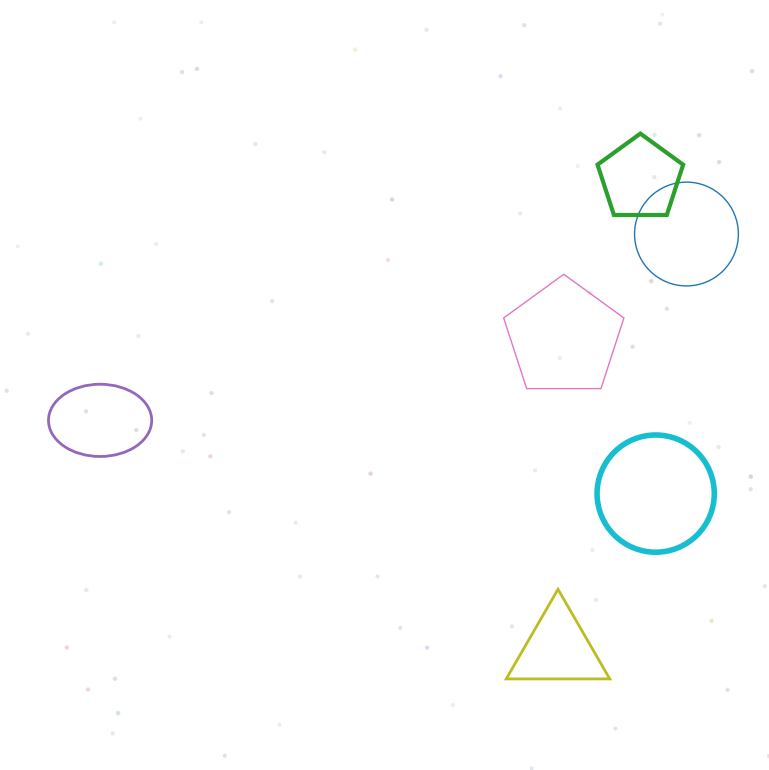[{"shape": "circle", "thickness": 0.5, "radius": 0.34, "center": [0.892, 0.696]}, {"shape": "pentagon", "thickness": 1.5, "radius": 0.29, "center": [0.832, 0.768]}, {"shape": "oval", "thickness": 1, "radius": 0.34, "center": [0.13, 0.454]}, {"shape": "pentagon", "thickness": 0.5, "radius": 0.41, "center": [0.732, 0.562]}, {"shape": "triangle", "thickness": 1, "radius": 0.39, "center": [0.725, 0.157]}, {"shape": "circle", "thickness": 2, "radius": 0.38, "center": [0.852, 0.359]}]